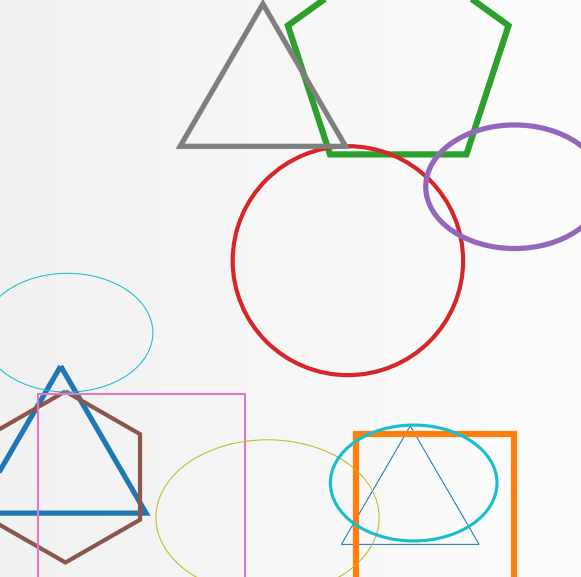[{"shape": "triangle", "thickness": 2.5, "radius": 0.85, "center": [0.104, 0.195]}, {"shape": "triangle", "thickness": 0.5, "radius": 0.68, "center": [0.706, 0.125]}, {"shape": "square", "thickness": 3, "radius": 0.68, "center": [0.748, 0.112]}, {"shape": "pentagon", "thickness": 3, "radius": 1.0, "center": [0.685, 0.893]}, {"shape": "circle", "thickness": 2, "radius": 0.99, "center": [0.599, 0.548]}, {"shape": "oval", "thickness": 2.5, "radius": 0.76, "center": [0.885, 0.676]}, {"shape": "hexagon", "thickness": 2, "radius": 0.74, "center": [0.113, 0.173]}, {"shape": "square", "thickness": 1, "radius": 0.89, "center": [0.244, 0.139]}, {"shape": "triangle", "thickness": 2.5, "radius": 0.82, "center": [0.452, 0.828]}, {"shape": "oval", "thickness": 0.5, "radius": 0.96, "center": [0.46, 0.103]}, {"shape": "oval", "thickness": 0.5, "radius": 0.73, "center": [0.116, 0.423]}, {"shape": "oval", "thickness": 1.5, "radius": 0.72, "center": [0.712, 0.163]}]